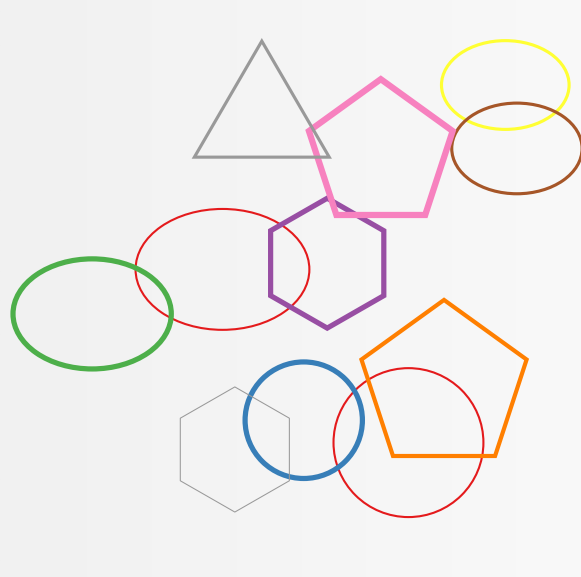[{"shape": "circle", "thickness": 1, "radius": 0.64, "center": [0.703, 0.233]}, {"shape": "oval", "thickness": 1, "radius": 0.75, "center": [0.383, 0.533]}, {"shape": "circle", "thickness": 2.5, "radius": 0.5, "center": [0.523, 0.271]}, {"shape": "oval", "thickness": 2.5, "radius": 0.68, "center": [0.159, 0.456]}, {"shape": "hexagon", "thickness": 2.5, "radius": 0.56, "center": [0.563, 0.543]}, {"shape": "pentagon", "thickness": 2, "radius": 0.75, "center": [0.764, 0.33]}, {"shape": "oval", "thickness": 1.5, "radius": 0.55, "center": [0.869, 0.852]}, {"shape": "oval", "thickness": 1.5, "radius": 0.56, "center": [0.889, 0.742]}, {"shape": "pentagon", "thickness": 3, "radius": 0.65, "center": [0.655, 0.732]}, {"shape": "triangle", "thickness": 1.5, "radius": 0.67, "center": [0.45, 0.794]}, {"shape": "hexagon", "thickness": 0.5, "radius": 0.54, "center": [0.404, 0.221]}]